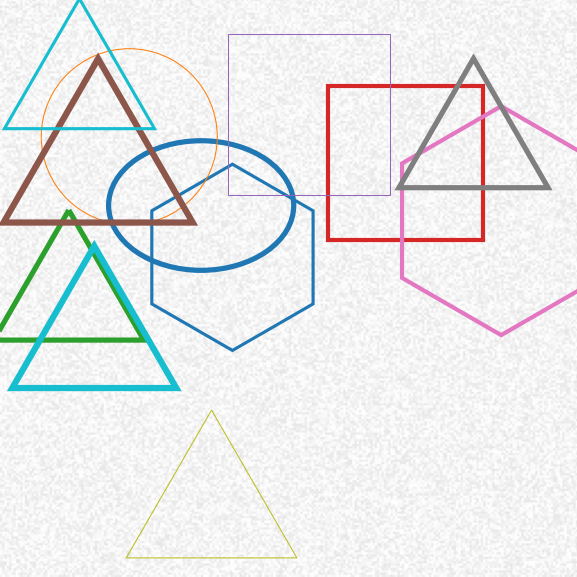[{"shape": "hexagon", "thickness": 1.5, "radius": 0.81, "center": [0.403, 0.554]}, {"shape": "oval", "thickness": 2.5, "radius": 0.8, "center": [0.348, 0.643]}, {"shape": "circle", "thickness": 0.5, "radius": 0.76, "center": [0.224, 0.762]}, {"shape": "triangle", "thickness": 2.5, "radius": 0.75, "center": [0.119, 0.485]}, {"shape": "square", "thickness": 2, "radius": 0.67, "center": [0.702, 0.717]}, {"shape": "square", "thickness": 0.5, "radius": 0.7, "center": [0.535, 0.801]}, {"shape": "triangle", "thickness": 3, "radius": 0.95, "center": [0.17, 0.708]}, {"shape": "hexagon", "thickness": 2, "radius": 0.99, "center": [0.868, 0.617]}, {"shape": "triangle", "thickness": 2.5, "radius": 0.75, "center": [0.82, 0.749]}, {"shape": "triangle", "thickness": 0.5, "radius": 0.85, "center": [0.366, 0.118]}, {"shape": "triangle", "thickness": 3, "radius": 0.82, "center": [0.163, 0.409]}, {"shape": "triangle", "thickness": 1.5, "radius": 0.75, "center": [0.138, 0.851]}]